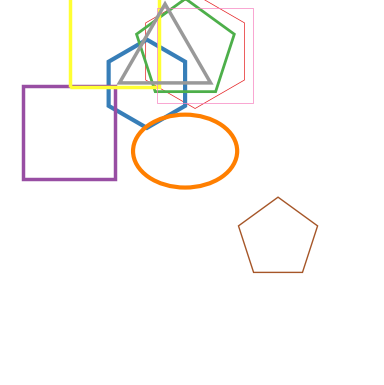[{"shape": "hexagon", "thickness": 0.5, "radius": 0.74, "center": [0.507, 0.866]}, {"shape": "hexagon", "thickness": 3, "radius": 0.57, "center": [0.381, 0.782]}, {"shape": "pentagon", "thickness": 2, "radius": 0.67, "center": [0.482, 0.87]}, {"shape": "square", "thickness": 2.5, "radius": 0.6, "center": [0.179, 0.656]}, {"shape": "oval", "thickness": 3, "radius": 0.68, "center": [0.481, 0.608]}, {"shape": "square", "thickness": 2.5, "radius": 0.58, "center": [0.298, 0.891]}, {"shape": "pentagon", "thickness": 1, "radius": 0.54, "center": [0.722, 0.38]}, {"shape": "square", "thickness": 0.5, "radius": 0.62, "center": [0.532, 0.855]}, {"shape": "triangle", "thickness": 2.5, "radius": 0.68, "center": [0.429, 0.853]}]